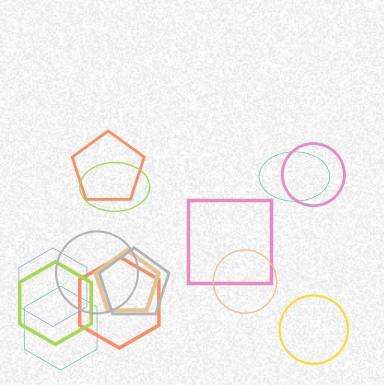[{"shape": "hexagon", "thickness": 0.5, "radius": 0.55, "center": [0.158, 0.148]}, {"shape": "oval", "thickness": 0.5, "radius": 0.46, "center": [0.765, 0.542]}, {"shape": "hexagon", "thickness": 2.5, "radius": 0.59, "center": [0.31, 0.215]}, {"shape": "pentagon", "thickness": 2, "radius": 0.49, "center": [0.281, 0.562]}, {"shape": "hexagon", "thickness": 0.5, "radius": 0.51, "center": [0.137, 0.254]}, {"shape": "square", "thickness": 2.5, "radius": 0.54, "center": [0.596, 0.372]}, {"shape": "circle", "thickness": 2, "radius": 0.4, "center": [0.814, 0.546]}, {"shape": "hexagon", "thickness": 2.5, "radius": 0.54, "center": [0.144, 0.213]}, {"shape": "oval", "thickness": 1, "radius": 0.45, "center": [0.298, 0.514]}, {"shape": "circle", "thickness": 1.5, "radius": 0.44, "center": [0.815, 0.144]}, {"shape": "circle", "thickness": 1, "radius": 0.41, "center": [0.636, 0.269]}, {"shape": "pentagon", "thickness": 3, "radius": 0.43, "center": [0.33, 0.264]}, {"shape": "pentagon", "thickness": 2, "radius": 0.48, "center": [0.348, 0.261]}, {"shape": "circle", "thickness": 1.5, "radius": 0.53, "center": [0.252, 0.292]}]